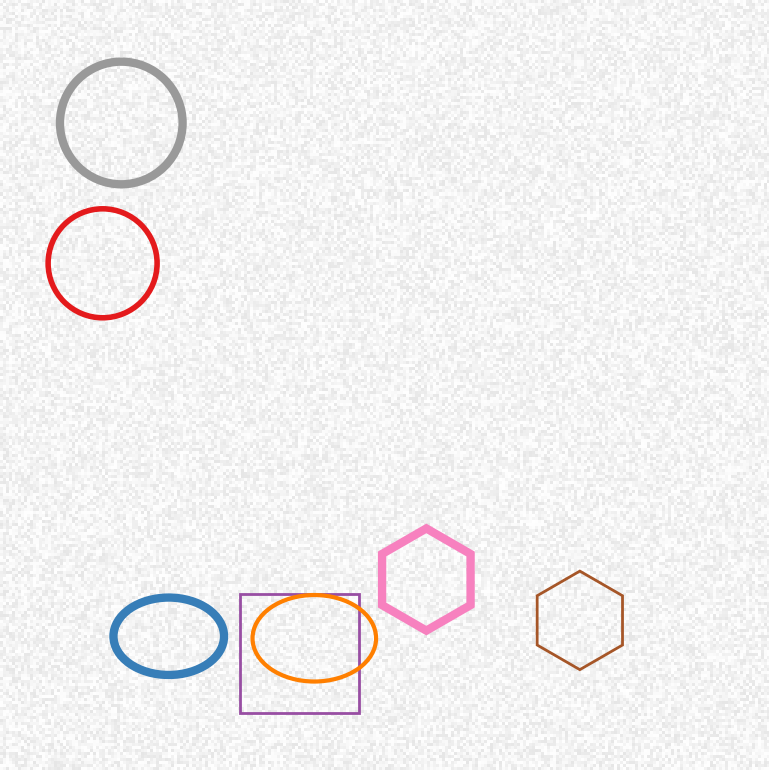[{"shape": "circle", "thickness": 2, "radius": 0.35, "center": [0.133, 0.658]}, {"shape": "oval", "thickness": 3, "radius": 0.36, "center": [0.219, 0.174]}, {"shape": "square", "thickness": 1, "radius": 0.39, "center": [0.389, 0.151]}, {"shape": "oval", "thickness": 1.5, "radius": 0.4, "center": [0.408, 0.171]}, {"shape": "hexagon", "thickness": 1, "radius": 0.32, "center": [0.753, 0.194]}, {"shape": "hexagon", "thickness": 3, "radius": 0.33, "center": [0.554, 0.247]}, {"shape": "circle", "thickness": 3, "radius": 0.4, "center": [0.158, 0.84]}]